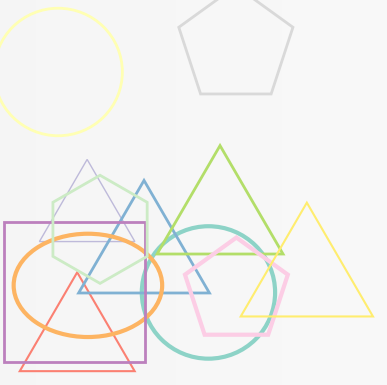[{"shape": "circle", "thickness": 3, "radius": 0.86, "center": [0.538, 0.24]}, {"shape": "circle", "thickness": 2, "radius": 0.83, "center": [0.15, 0.813]}, {"shape": "triangle", "thickness": 1, "radius": 0.71, "center": [0.225, 0.444]}, {"shape": "triangle", "thickness": 1.5, "radius": 0.86, "center": [0.199, 0.122]}, {"shape": "triangle", "thickness": 2, "radius": 0.97, "center": [0.372, 0.336]}, {"shape": "oval", "thickness": 3, "radius": 0.96, "center": [0.227, 0.259]}, {"shape": "triangle", "thickness": 2, "radius": 0.94, "center": [0.568, 0.434]}, {"shape": "pentagon", "thickness": 3, "radius": 0.7, "center": [0.61, 0.243]}, {"shape": "pentagon", "thickness": 2, "radius": 0.77, "center": [0.609, 0.881]}, {"shape": "square", "thickness": 2, "radius": 0.91, "center": [0.193, 0.241]}, {"shape": "hexagon", "thickness": 2, "radius": 0.7, "center": [0.258, 0.404]}, {"shape": "triangle", "thickness": 1.5, "radius": 0.99, "center": [0.792, 0.277]}]